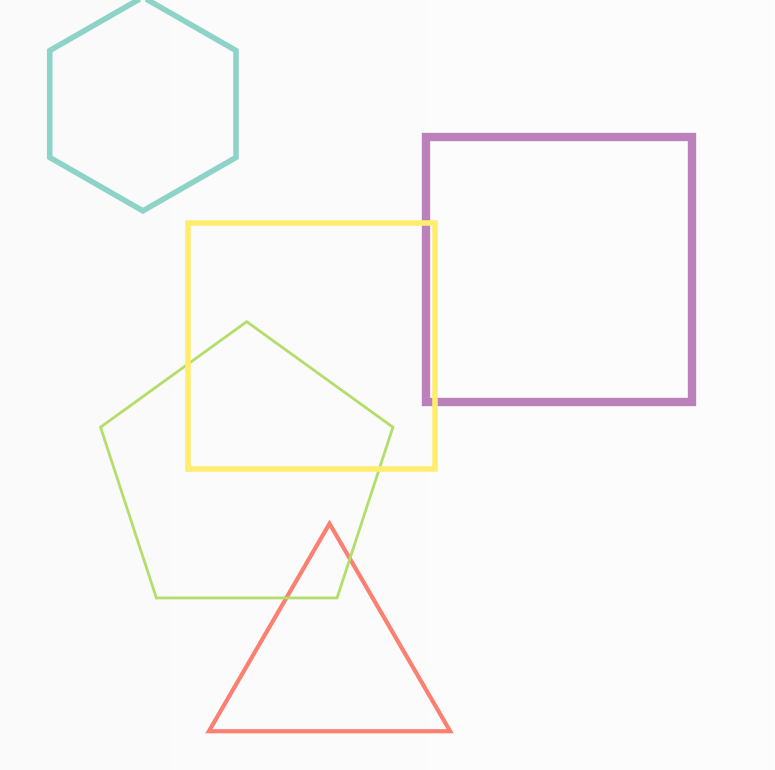[{"shape": "hexagon", "thickness": 2, "radius": 0.69, "center": [0.184, 0.865]}, {"shape": "triangle", "thickness": 1.5, "radius": 0.9, "center": [0.425, 0.14]}, {"shape": "pentagon", "thickness": 1, "radius": 0.99, "center": [0.318, 0.384]}, {"shape": "square", "thickness": 3, "radius": 0.86, "center": [0.721, 0.65]}, {"shape": "square", "thickness": 2, "radius": 0.8, "center": [0.402, 0.551]}]